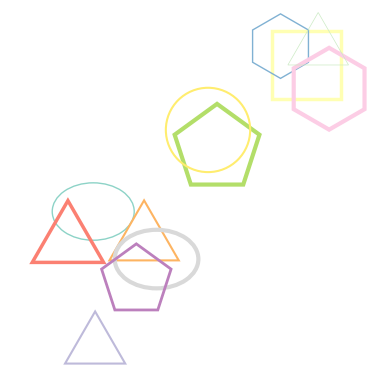[{"shape": "oval", "thickness": 1, "radius": 0.53, "center": [0.242, 0.451]}, {"shape": "square", "thickness": 2.5, "radius": 0.44, "center": [0.796, 0.83]}, {"shape": "triangle", "thickness": 1.5, "radius": 0.45, "center": [0.247, 0.101]}, {"shape": "triangle", "thickness": 2.5, "radius": 0.53, "center": [0.176, 0.372]}, {"shape": "hexagon", "thickness": 1, "radius": 0.42, "center": [0.729, 0.88]}, {"shape": "triangle", "thickness": 1.5, "radius": 0.52, "center": [0.374, 0.376]}, {"shape": "pentagon", "thickness": 3, "radius": 0.58, "center": [0.564, 0.614]}, {"shape": "hexagon", "thickness": 3, "radius": 0.53, "center": [0.855, 0.769]}, {"shape": "oval", "thickness": 3, "radius": 0.54, "center": [0.407, 0.327]}, {"shape": "pentagon", "thickness": 2, "radius": 0.47, "center": [0.354, 0.272]}, {"shape": "triangle", "thickness": 0.5, "radius": 0.45, "center": [0.826, 0.877]}, {"shape": "circle", "thickness": 1.5, "radius": 0.55, "center": [0.54, 0.662]}]